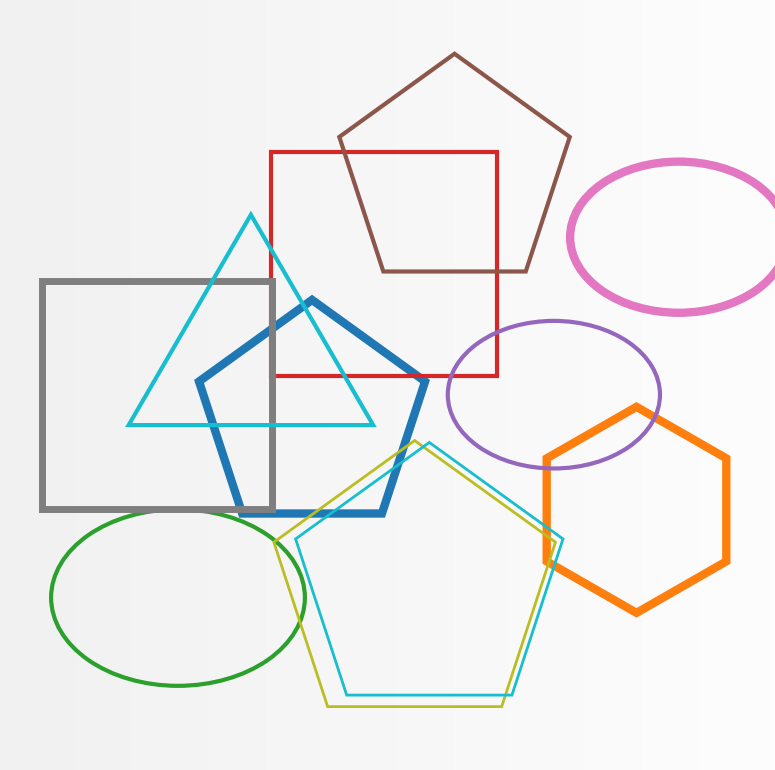[{"shape": "pentagon", "thickness": 3, "radius": 0.77, "center": [0.403, 0.457]}, {"shape": "hexagon", "thickness": 3, "radius": 0.67, "center": [0.821, 0.338]}, {"shape": "oval", "thickness": 1.5, "radius": 0.82, "center": [0.23, 0.224]}, {"shape": "square", "thickness": 1.5, "radius": 0.73, "center": [0.496, 0.657]}, {"shape": "oval", "thickness": 1.5, "radius": 0.68, "center": [0.715, 0.487]}, {"shape": "pentagon", "thickness": 1.5, "radius": 0.78, "center": [0.587, 0.774]}, {"shape": "oval", "thickness": 3, "radius": 0.7, "center": [0.876, 0.692]}, {"shape": "square", "thickness": 2.5, "radius": 0.74, "center": [0.203, 0.487]}, {"shape": "pentagon", "thickness": 1, "radius": 0.96, "center": [0.535, 0.237]}, {"shape": "pentagon", "thickness": 1, "radius": 0.91, "center": [0.554, 0.244]}, {"shape": "triangle", "thickness": 1.5, "radius": 0.91, "center": [0.324, 0.539]}]